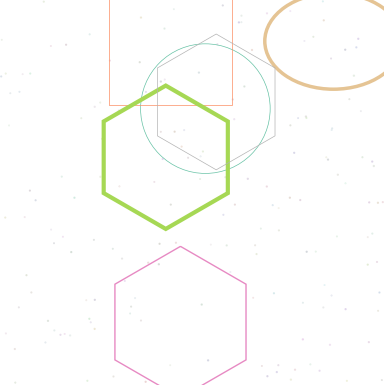[{"shape": "circle", "thickness": 0.5, "radius": 0.84, "center": [0.533, 0.718]}, {"shape": "square", "thickness": 0.5, "radius": 0.8, "center": [0.442, 0.887]}, {"shape": "hexagon", "thickness": 1, "radius": 0.98, "center": [0.469, 0.164]}, {"shape": "hexagon", "thickness": 3, "radius": 0.93, "center": [0.431, 0.592]}, {"shape": "oval", "thickness": 2.5, "radius": 0.89, "center": [0.866, 0.893]}, {"shape": "hexagon", "thickness": 0.5, "radius": 0.88, "center": [0.562, 0.735]}]